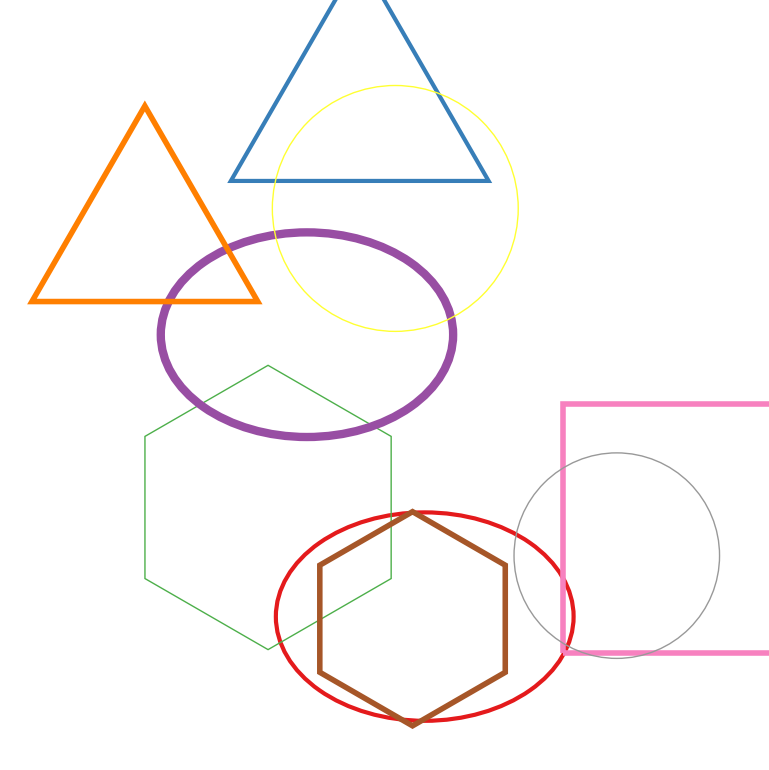[{"shape": "oval", "thickness": 1.5, "radius": 0.97, "center": [0.552, 0.199]}, {"shape": "triangle", "thickness": 1.5, "radius": 0.97, "center": [0.467, 0.862]}, {"shape": "hexagon", "thickness": 0.5, "radius": 0.92, "center": [0.348, 0.341]}, {"shape": "oval", "thickness": 3, "radius": 0.95, "center": [0.399, 0.565]}, {"shape": "triangle", "thickness": 2, "radius": 0.85, "center": [0.188, 0.693]}, {"shape": "circle", "thickness": 0.5, "radius": 0.8, "center": [0.513, 0.729]}, {"shape": "hexagon", "thickness": 2, "radius": 0.7, "center": [0.536, 0.196]}, {"shape": "square", "thickness": 2, "radius": 0.81, "center": [0.893, 0.314]}, {"shape": "circle", "thickness": 0.5, "radius": 0.67, "center": [0.801, 0.278]}]